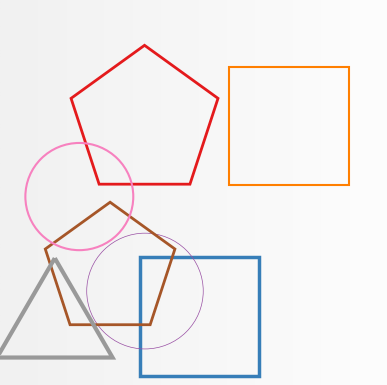[{"shape": "pentagon", "thickness": 2, "radius": 1.0, "center": [0.373, 0.683]}, {"shape": "square", "thickness": 2.5, "radius": 0.77, "center": [0.514, 0.178]}, {"shape": "circle", "thickness": 0.5, "radius": 0.75, "center": [0.374, 0.244]}, {"shape": "square", "thickness": 1.5, "radius": 0.77, "center": [0.746, 0.673]}, {"shape": "pentagon", "thickness": 2, "radius": 0.88, "center": [0.284, 0.299]}, {"shape": "circle", "thickness": 1.5, "radius": 0.7, "center": [0.205, 0.489]}, {"shape": "triangle", "thickness": 3, "radius": 0.86, "center": [0.141, 0.157]}]